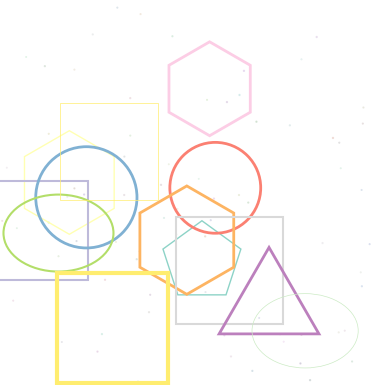[{"shape": "pentagon", "thickness": 1, "radius": 0.53, "center": [0.524, 0.32]}, {"shape": "hexagon", "thickness": 1, "radius": 0.67, "center": [0.18, 0.526]}, {"shape": "square", "thickness": 1.5, "radius": 0.64, "center": [0.101, 0.401]}, {"shape": "circle", "thickness": 2, "radius": 0.59, "center": [0.559, 0.512]}, {"shape": "circle", "thickness": 2, "radius": 0.66, "center": [0.224, 0.487]}, {"shape": "hexagon", "thickness": 2, "radius": 0.7, "center": [0.485, 0.376]}, {"shape": "oval", "thickness": 1.5, "radius": 0.71, "center": [0.152, 0.395]}, {"shape": "hexagon", "thickness": 2, "radius": 0.61, "center": [0.544, 0.769]}, {"shape": "square", "thickness": 1.5, "radius": 0.69, "center": [0.595, 0.296]}, {"shape": "triangle", "thickness": 2, "radius": 0.75, "center": [0.699, 0.208]}, {"shape": "oval", "thickness": 0.5, "radius": 0.69, "center": [0.792, 0.141]}, {"shape": "square", "thickness": 3, "radius": 0.72, "center": [0.292, 0.148]}, {"shape": "square", "thickness": 0.5, "radius": 0.63, "center": [0.284, 0.606]}]